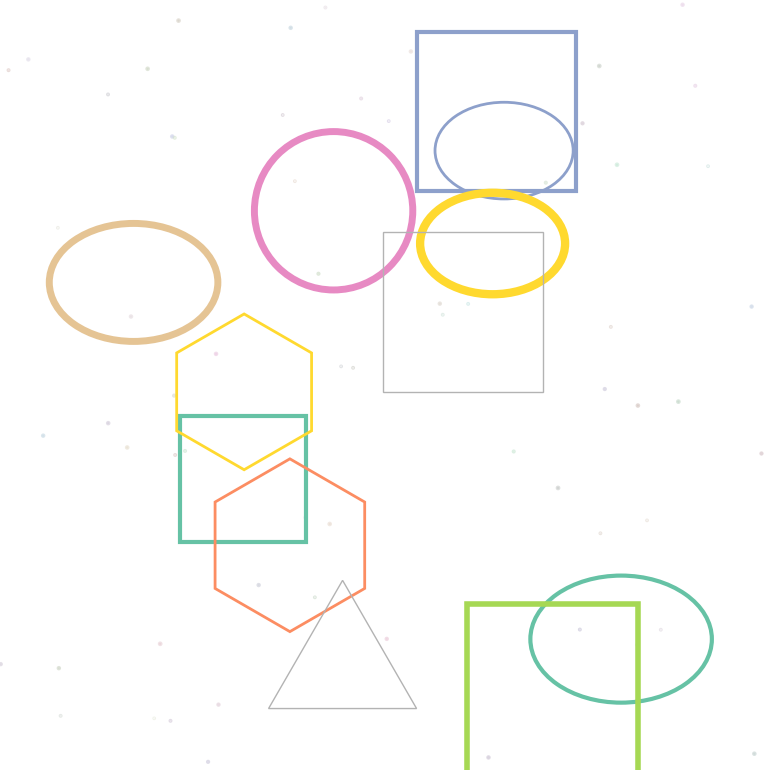[{"shape": "oval", "thickness": 1.5, "radius": 0.59, "center": [0.807, 0.17]}, {"shape": "square", "thickness": 1.5, "radius": 0.41, "center": [0.316, 0.378]}, {"shape": "hexagon", "thickness": 1, "radius": 0.56, "center": [0.376, 0.292]}, {"shape": "oval", "thickness": 1, "radius": 0.45, "center": [0.655, 0.804]}, {"shape": "square", "thickness": 1.5, "radius": 0.52, "center": [0.645, 0.855]}, {"shape": "circle", "thickness": 2.5, "radius": 0.51, "center": [0.433, 0.726]}, {"shape": "square", "thickness": 2, "radius": 0.55, "center": [0.717, 0.105]}, {"shape": "oval", "thickness": 3, "radius": 0.47, "center": [0.64, 0.684]}, {"shape": "hexagon", "thickness": 1, "radius": 0.51, "center": [0.317, 0.491]}, {"shape": "oval", "thickness": 2.5, "radius": 0.55, "center": [0.173, 0.633]}, {"shape": "square", "thickness": 0.5, "radius": 0.52, "center": [0.601, 0.595]}, {"shape": "triangle", "thickness": 0.5, "radius": 0.55, "center": [0.445, 0.135]}]